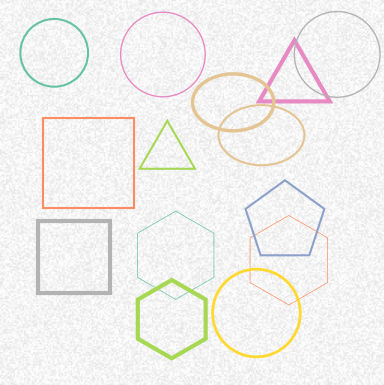[{"shape": "circle", "thickness": 1.5, "radius": 0.44, "center": [0.141, 0.863]}, {"shape": "hexagon", "thickness": 0.5, "radius": 0.57, "center": [0.456, 0.337]}, {"shape": "square", "thickness": 1.5, "radius": 0.59, "center": [0.231, 0.577]}, {"shape": "hexagon", "thickness": 0.5, "radius": 0.58, "center": [0.75, 0.324]}, {"shape": "pentagon", "thickness": 1.5, "radius": 0.54, "center": [0.74, 0.424]}, {"shape": "circle", "thickness": 1, "radius": 0.55, "center": [0.423, 0.858]}, {"shape": "triangle", "thickness": 3, "radius": 0.53, "center": [0.765, 0.79]}, {"shape": "hexagon", "thickness": 3, "radius": 0.51, "center": [0.446, 0.171]}, {"shape": "triangle", "thickness": 1.5, "radius": 0.42, "center": [0.435, 0.603]}, {"shape": "circle", "thickness": 2, "radius": 0.57, "center": [0.666, 0.187]}, {"shape": "oval", "thickness": 1.5, "radius": 0.56, "center": [0.679, 0.649]}, {"shape": "oval", "thickness": 2.5, "radius": 0.53, "center": [0.606, 0.734]}, {"shape": "circle", "thickness": 1, "radius": 0.56, "center": [0.876, 0.859]}, {"shape": "square", "thickness": 3, "radius": 0.47, "center": [0.192, 0.332]}]